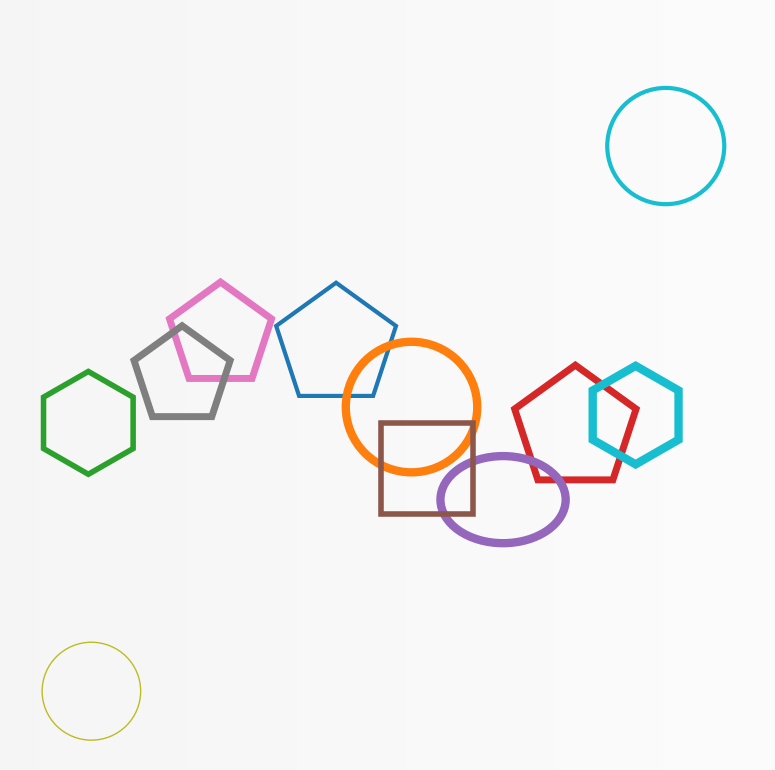[{"shape": "pentagon", "thickness": 1.5, "radius": 0.41, "center": [0.434, 0.552]}, {"shape": "circle", "thickness": 3, "radius": 0.42, "center": [0.531, 0.471]}, {"shape": "hexagon", "thickness": 2, "radius": 0.33, "center": [0.114, 0.451]}, {"shape": "pentagon", "thickness": 2.5, "radius": 0.41, "center": [0.742, 0.443]}, {"shape": "oval", "thickness": 3, "radius": 0.4, "center": [0.649, 0.351]}, {"shape": "square", "thickness": 2, "radius": 0.3, "center": [0.552, 0.391]}, {"shape": "pentagon", "thickness": 2.5, "radius": 0.35, "center": [0.285, 0.565]}, {"shape": "pentagon", "thickness": 2.5, "radius": 0.33, "center": [0.235, 0.512]}, {"shape": "circle", "thickness": 0.5, "radius": 0.32, "center": [0.118, 0.102]}, {"shape": "hexagon", "thickness": 3, "radius": 0.32, "center": [0.82, 0.461]}, {"shape": "circle", "thickness": 1.5, "radius": 0.38, "center": [0.859, 0.81]}]